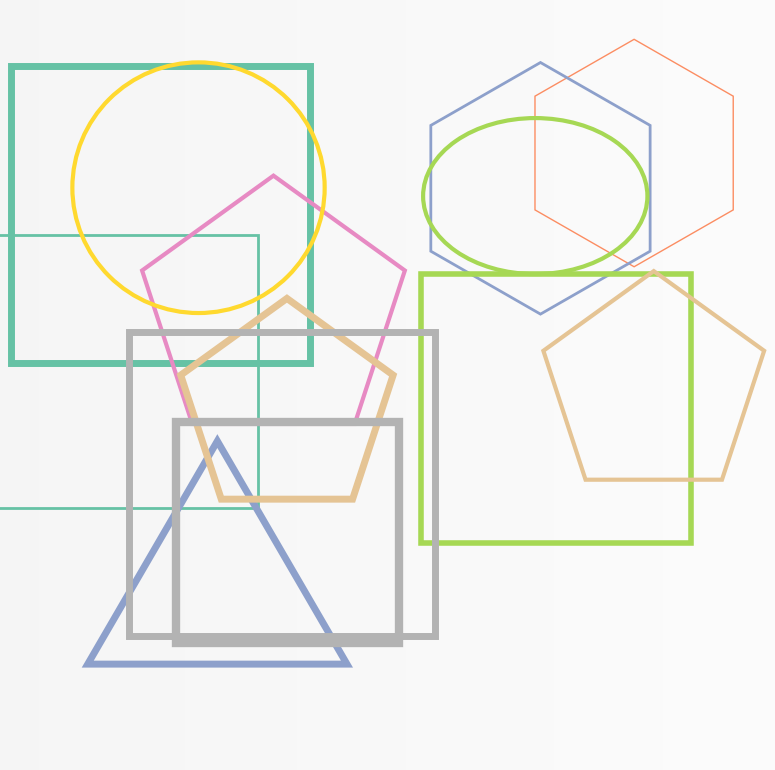[{"shape": "square", "thickness": 2.5, "radius": 0.96, "center": [0.207, 0.721]}, {"shape": "square", "thickness": 1, "radius": 0.89, "center": [0.156, 0.517]}, {"shape": "hexagon", "thickness": 0.5, "radius": 0.74, "center": [0.818, 0.801]}, {"shape": "hexagon", "thickness": 1, "radius": 0.82, "center": [0.697, 0.755]}, {"shape": "triangle", "thickness": 2.5, "radius": 0.97, "center": [0.28, 0.234]}, {"shape": "pentagon", "thickness": 1.5, "radius": 0.89, "center": [0.353, 0.594]}, {"shape": "oval", "thickness": 1.5, "radius": 0.72, "center": [0.691, 0.745]}, {"shape": "square", "thickness": 2, "radius": 0.87, "center": [0.717, 0.47]}, {"shape": "circle", "thickness": 1.5, "radius": 0.81, "center": [0.256, 0.756]}, {"shape": "pentagon", "thickness": 2.5, "radius": 0.72, "center": [0.37, 0.468]}, {"shape": "pentagon", "thickness": 1.5, "radius": 0.75, "center": [0.844, 0.498]}, {"shape": "square", "thickness": 2.5, "radius": 0.99, "center": [0.364, 0.372]}, {"shape": "square", "thickness": 3, "radius": 0.72, "center": [0.371, 0.308]}]